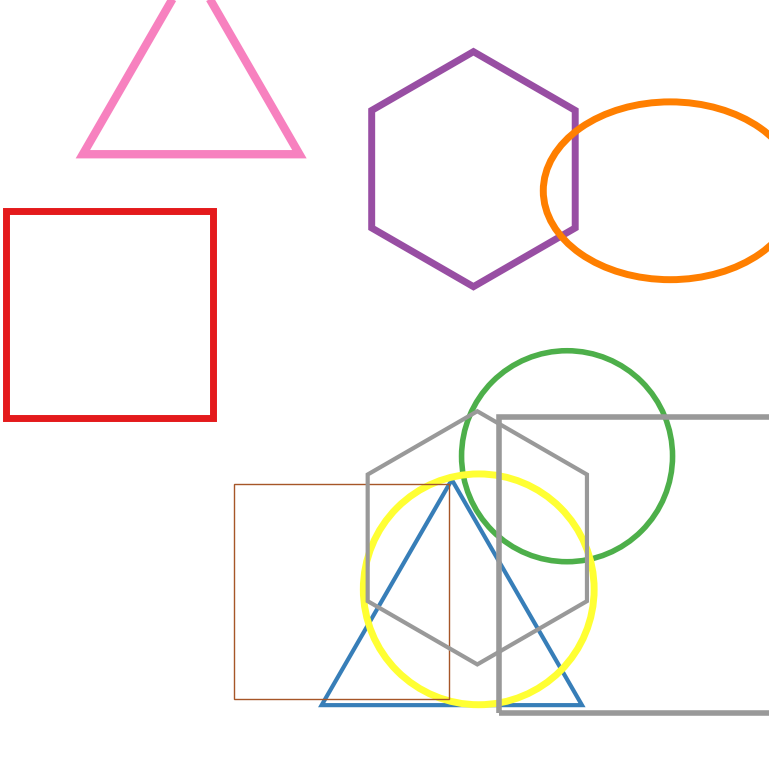[{"shape": "square", "thickness": 2.5, "radius": 0.67, "center": [0.143, 0.591]}, {"shape": "triangle", "thickness": 1.5, "radius": 0.98, "center": [0.587, 0.182]}, {"shape": "circle", "thickness": 2, "radius": 0.69, "center": [0.736, 0.408]}, {"shape": "hexagon", "thickness": 2.5, "radius": 0.76, "center": [0.615, 0.78]}, {"shape": "oval", "thickness": 2.5, "radius": 0.82, "center": [0.87, 0.752]}, {"shape": "circle", "thickness": 2.5, "radius": 0.75, "center": [0.622, 0.235]}, {"shape": "square", "thickness": 0.5, "radius": 0.7, "center": [0.443, 0.232]}, {"shape": "triangle", "thickness": 3, "radius": 0.81, "center": [0.248, 0.881]}, {"shape": "square", "thickness": 2, "radius": 0.96, "center": [0.841, 0.266]}, {"shape": "hexagon", "thickness": 1.5, "radius": 0.82, "center": [0.62, 0.302]}]